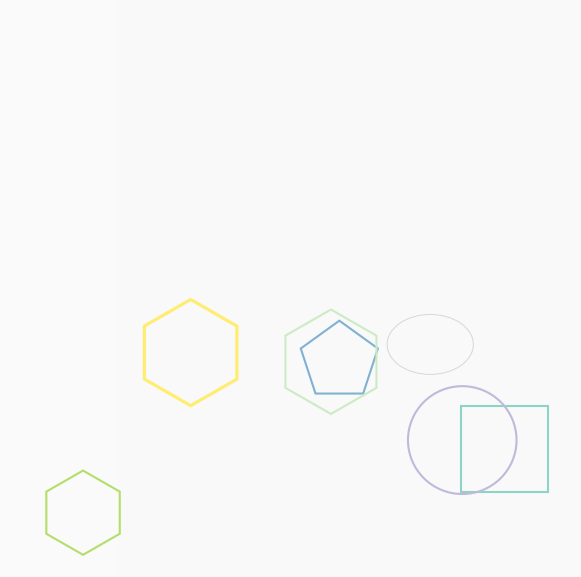[{"shape": "square", "thickness": 1, "radius": 0.37, "center": [0.868, 0.222]}, {"shape": "circle", "thickness": 1, "radius": 0.47, "center": [0.795, 0.237]}, {"shape": "pentagon", "thickness": 1, "radius": 0.35, "center": [0.584, 0.374]}, {"shape": "hexagon", "thickness": 1, "radius": 0.36, "center": [0.143, 0.111]}, {"shape": "oval", "thickness": 0.5, "radius": 0.37, "center": [0.74, 0.403]}, {"shape": "hexagon", "thickness": 1, "radius": 0.45, "center": [0.569, 0.373]}, {"shape": "hexagon", "thickness": 1.5, "radius": 0.46, "center": [0.328, 0.389]}]